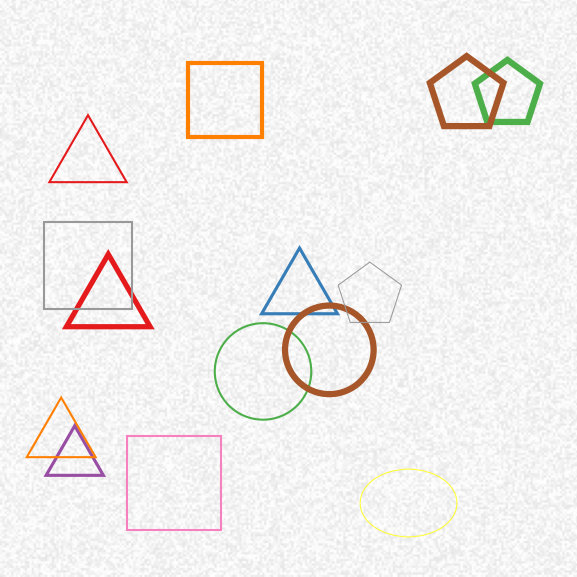[{"shape": "triangle", "thickness": 1, "radius": 0.39, "center": [0.152, 0.722]}, {"shape": "triangle", "thickness": 2.5, "radius": 0.42, "center": [0.188, 0.475]}, {"shape": "triangle", "thickness": 1.5, "radius": 0.38, "center": [0.519, 0.494]}, {"shape": "circle", "thickness": 1, "radius": 0.42, "center": [0.455, 0.356]}, {"shape": "pentagon", "thickness": 3, "radius": 0.3, "center": [0.879, 0.836]}, {"shape": "triangle", "thickness": 1.5, "radius": 0.29, "center": [0.129, 0.205]}, {"shape": "square", "thickness": 2, "radius": 0.32, "center": [0.389, 0.826]}, {"shape": "triangle", "thickness": 1, "radius": 0.34, "center": [0.106, 0.242]}, {"shape": "oval", "thickness": 0.5, "radius": 0.42, "center": [0.707, 0.128]}, {"shape": "circle", "thickness": 3, "radius": 0.38, "center": [0.57, 0.393]}, {"shape": "pentagon", "thickness": 3, "radius": 0.33, "center": [0.808, 0.835]}, {"shape": "square", "thickness": 1, "radius": 0.41, "center": [0.301, 0.163]}, {"shape": "pentagon", "thickness": 0.5, "radius": 0.29, "center": [0.64, 0.488]}, {"shape": "square", "thickness": 1, "radius": 0.38, "center": [0.153, 0.539]}]